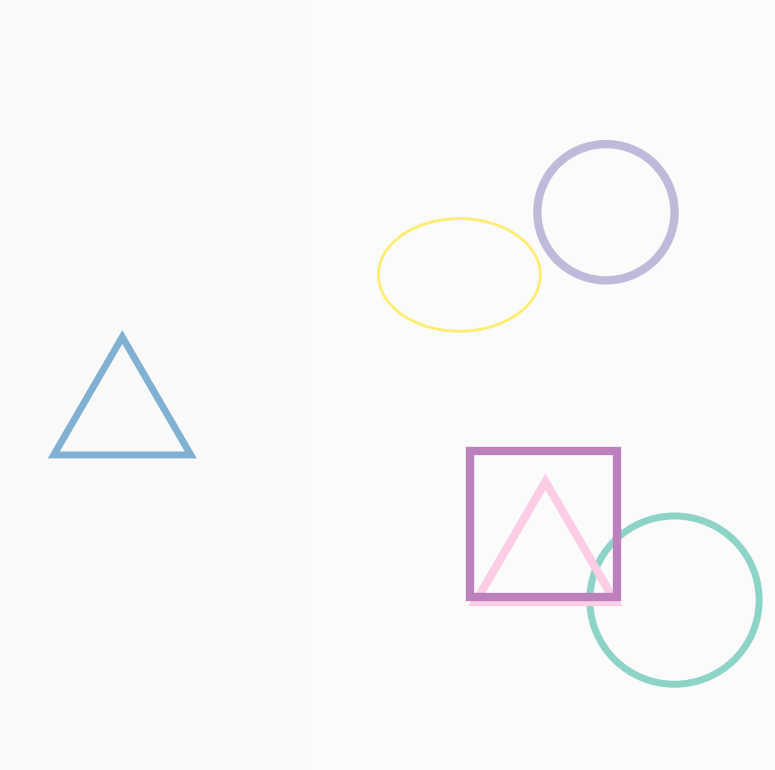[{"shape": "circle", "thickness": 2.5, "radius": 0.55, "center": [0.87, 0.221]}, {"shape": "circle", "thickness": 3, "radius": 0.44, "center": [0.782, 0.724]}, {"shape": "triangle", "thickness": 2.5, "radius": 0.51, "center": [0.158, 0.46]}, {"shape": "triangle", "thickness": 3, "radius": 0.52, "center": [0.704, 0.27]}, {"shape": "square", "thickness": 3, "radius": 0.47, "center": [0.701, 0.319]}, {"shape": "oval", "thickness": 1, "radius": 0.52, "center": [0.593, 0.643]}]